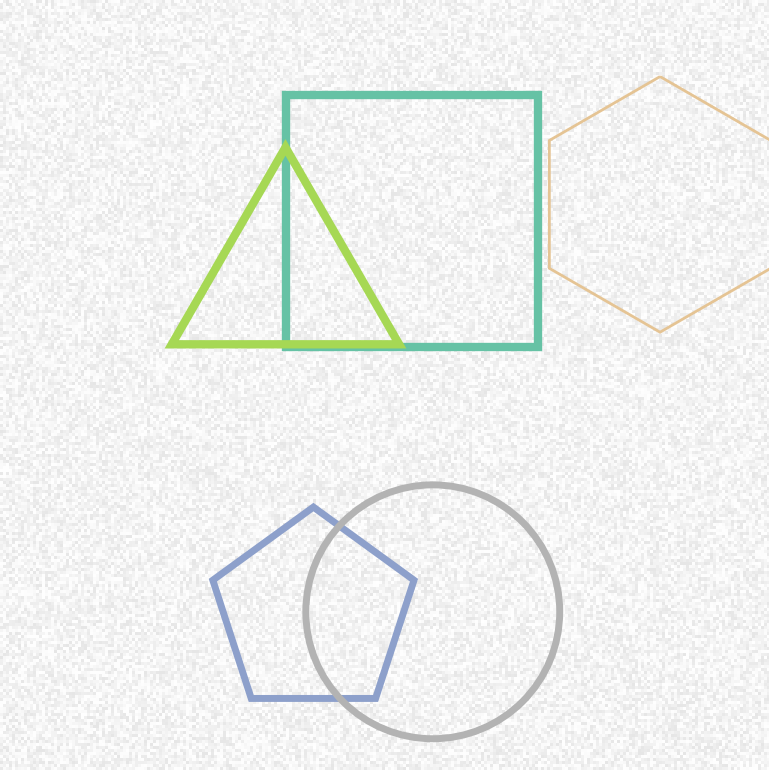[{"shape": "square", "thickness": 3, "radius": 0.82, "center": [0.535, 0.713]}, {"shape": "pentagon", "thickness": 2.5, "radius": 0.69, "center": [0.407, 0.204]}, {"shape": "triangle", "thickness": 3, "radius": 0.85, "center": [0.371, 0.638]}, {"shape": "hexagon", "thickness": 1, "radius": 0.83, "center": [0.857, 0.735]}, {"shape": "circle", "thickness": 2.5, "radius": 0.82, "center": [0.562, 0.205]}]